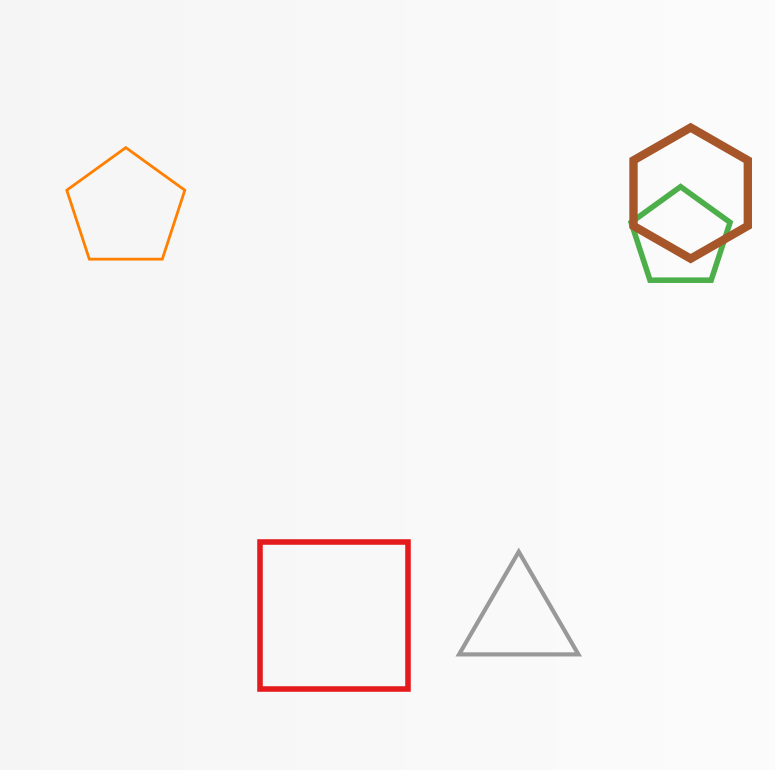[{"shape": "square", "thickness": 2, "radius": 0.48, "center": [0.431, 0.201]}, {"shape": "pentagon", "thickness": 2, "radius": 0.34, "center": [0.878, 0.69]}, {"shape": "pentagon", "thickness": 1, "radius": 0.4, "center": [0.162, 0.728]}, {"shape": "hexagon", "thickness": 3, "radius": 0.43, "center": [0.891, 0.749]}, {"shape": "triangle", "thickness": 1.5, "radius": 0.44, "center": [0.669, 0.195]}]